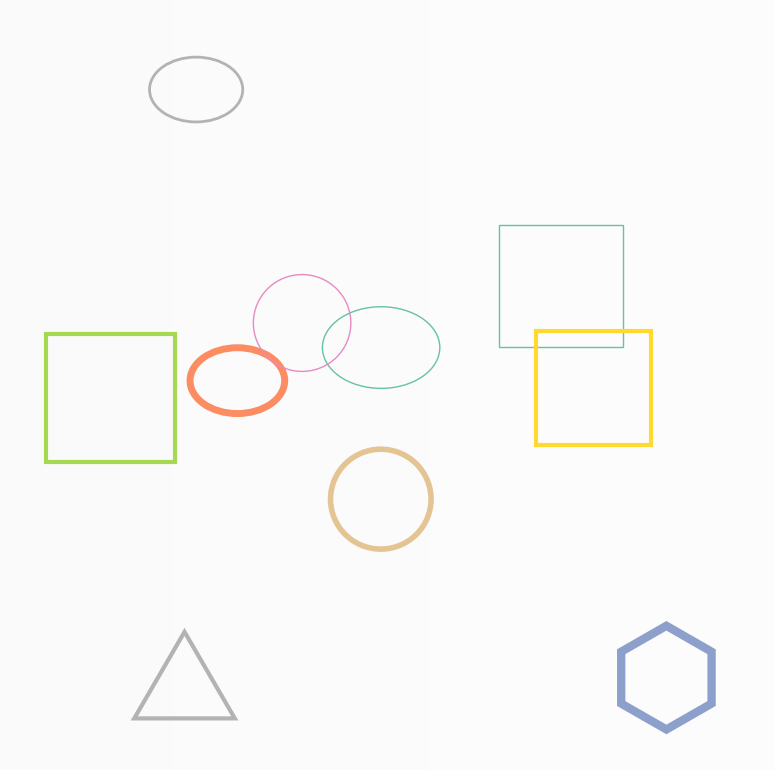[{"shape": "square", "thickness": 0.5, "radius": 0.4, "center": [0.724, 0.629]}, {"shape": "oval", "thickness": 0.5, "radius": 0.38, "center": [0.492, 0.549]}, {"shape": "oval", "thickness": 2.5, "radius": 0.31, "center": [0.306, 0.506]}, {"shape": "hexagon", "thickness": 3, "radius": 0.34, "center": [0.86, 0.12]}, {"shape": "circle", "thickness": 0.5, "radius": 0.31, "center": [0.39, 0.581]}, {"shape": "square", "thickness": 1.5, "radius": 0.42, "center": [0.142, 0.484]}, {"shape": "square", "thickness": 1.5, "radius": 0.37, "center": [0.766, 0.496]}, {"shape": "circle", "thickness": 2, "radius": 0.32, "center": [0.491, 0.352]}, {"shape": "oval", "thickness": 1, "radius": 0.3, "center": [0.253, 0.884]}, {"shape": "triangle", "thickness": 1.5, "radius": 0.37, "center": [0.238, 0.104]}]